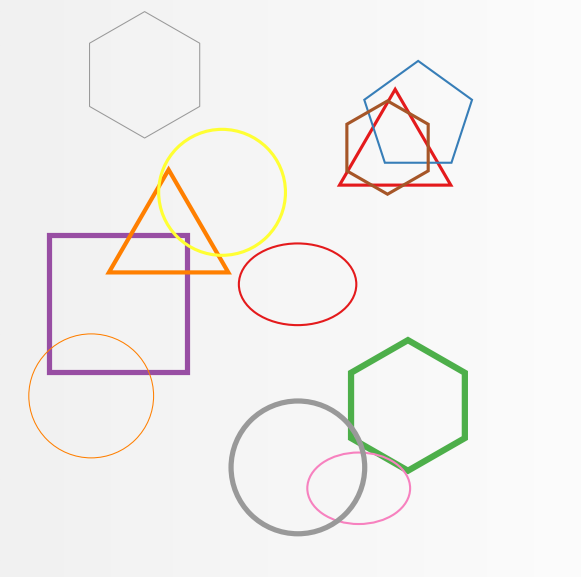[{"shape": "oval", "thickness": 1, "radius": 0.51, "center": [0.512, 0.507]}, {"shape": "triangle", "thickness": 1.5, "radius": 0.55, "center": [0.68, 0.734]}, {"shape": "pentagon", "thickness": 1, "radius": 0.49, "center": [0.719, 0.796]}, {"shape": "hexagon", "thickness": 3, "radius": 0.57, "center": [0.702, 0.297]}, {"shape": "square", "thickness": 2.5, "radius": 0.59, "center": [0.202, 0.473]}, {"shape": "circle", "thickness": 0.5, "radius": 0.54, "center": [0.157, 0.314]}, {"shape": "triangle", "thickness": 2, "radius": 0.59, "center": [0.29, 0.587]}, {"shape": "circle", "thickness": 1.5, "radius": 0.55, "center": [0.382, 0.666]}, {"shape": "hexagon", "thickness": 1.5, "radius": 0.4, "center": [0.667, 0.744]}, {"shape": "oval", "thickness": 1, "radius": 0.44, "center": [0.617, 0.154]}, {"shape": "circle", "thickness": 2.5, "radius": 0.57, "center": [0.512, 0.19]}, {"shape": "hexagon", "thickness": 0.5, "radius": 0.55, "center": [0.249, 0.87]}]